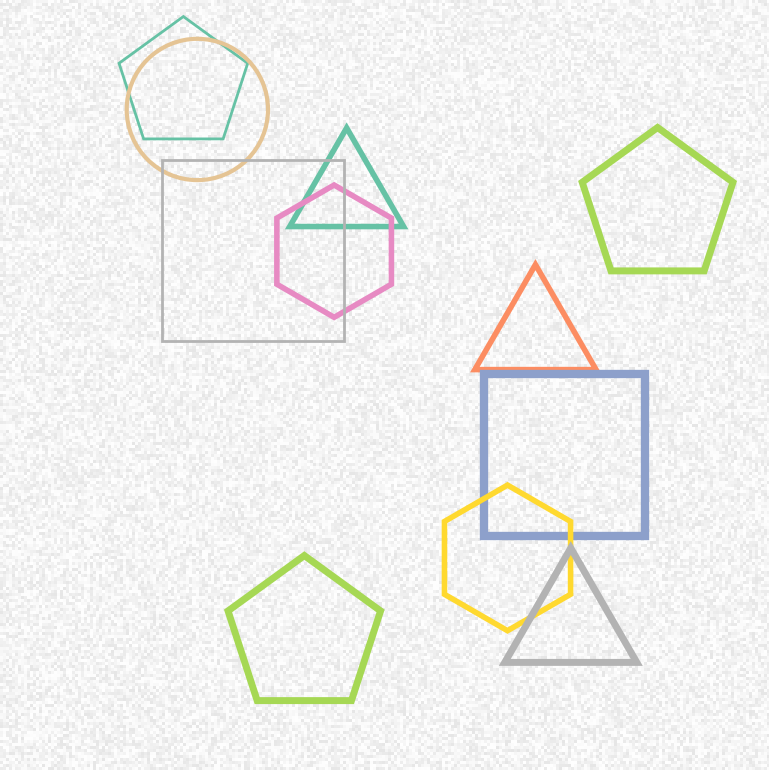[{"shape": "triangle", "thickness": 2, "radius": 0.43, "center": [0.45, 0.748]}, {"shape": "pentagon", "thickness": 1, "radius": 0.44, "center": [0.238, 0.891]}, {"shape": "triangle", "thickness": 2, "radius": 0.45, "center": [0.695, 0.565]}, {"shape": "square", "thickness": 3, "radius": 0.52, "center": [0.733, 0.409]}, {"shape": "hexagon", "thickness": 2, "radius": 0.43, "center": [0.434, 0.674]}, {"shape": "pentagon", "thickness": 2.5, "radius": 0.51, "center": [0.854, 0.731]}, {"shape": "pentagon", "thickness": 2.5, "radius": 0.52, "center": [0.395, 0.174]}, {"shape": "hexagon", "thickness": 2, "radius": 0.47, "center": [0.659, 0.275]}, {"shape": "circle", "thickness": 1.5, "radius": 0.46, "center": [0.256, 0.858]}, {"shape": "square", "thickness": 1, "radius": 0.59, "center": [0.329, 0.675]}, {"shape": "triangle", "thickness": 2.5, "radius": 0.49, "center": [0.741, 0.189]}]